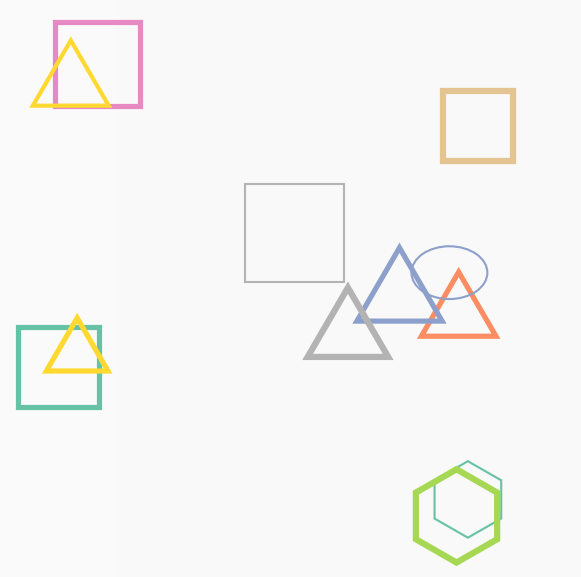[{"shape": "hexagon", "thickness": 1, "radius": 0.33, "center": [0.805, 0.134]}, {"shape": "square", "thickness": 2.5, "radius": 0.35, "center": [0.101, 0.364]}, {"shape": "triangle", "thickness": 2.5, "radius": 0.37, "center": [0.789, 0.454]}, {"shape": "oval", "thickness": 1, "radius": 0.33, "center": [0.773, 0.527]}, {"shape": "triangle", "thickness": 2.5, "radius": 0.42, "center": [0.687, 0.485]}, {"shape": "square", "thickness": 2.5, "radius": 0.36, "center": [0.168, 0.889]}, {"shape": "hexagon", "thickness": 3, "radius": 0.4, "center": [0.785, 0.106]}, {"shape": "triangle", "thickness": 2, "radius": 0.38, "center": [0.122, 0.854]}, {"shape": "triangle", "thickness": 2.5, "radius": 0.31, "center": [0.133, 0.387]}, {"shape": "square", "thickness": 3, "radius": 0.3, "center": [0.823, 0.781]}, {"shape": "square", "thickness": 1, "radius": 0.43, "center": [0.507, 0.596]}, {"shape": "triangle", "thickness": 3, "radius": 0.4, "center": [0.599, 0.421]}]